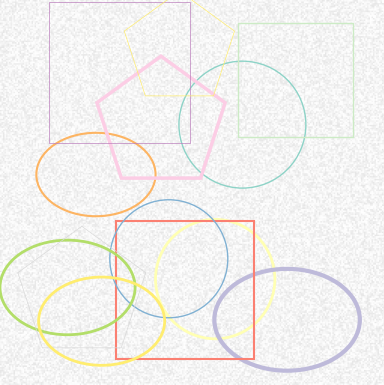[{"shape": "circle", "thickness": 1, "radius": 0.82, "center": [0.63, 0.676]}, {"shape": "circle", "thickness": 2, "radius": 0.78, "center": [0.559, 0.275]}, {"shape": "oval", "thickness": 3, "radius": 0.94, "center": [0.746, 0.169]}, {"shape": "square", "thickness": 1.5, "radius": 0.9, "center": [0.481, 0.246]}, {"shape": "circle", "thickness": 1, "radius": 0.77, "center": [0.438, 0.328]}, {"shape": "oval", "thickness": 1.5, "radius": 0.77, "center": [0.249, 0.547]}, {"shape": "oval", "thickness": 2, "radius": 0.88, "center": [0.175, 0.253]}, {"shape": "pentagon", "thickness": 2.5, "radius": 0.88, "center": [0.418, 0.679]}, {"shape": "pentagon", "thickness": 0.5, "radius": 0.87, "center": [0.212, 0.238]}, {"shape": "square", "thickness": 0.5, "radius": 0.92, "center": [0.311, 0.813]}, {"shape": "square", "thickness": 1, "radius": 0.74, "center": [0.767, 0.792]}, {"shape": "oval", "thickness": 2, "radius": 0.82, "center": [0.264, 0.166]}, {"shape": "pentagon", "thickness": 0.5, "radius": 0.75, "center": [0.466, 0.873]}]